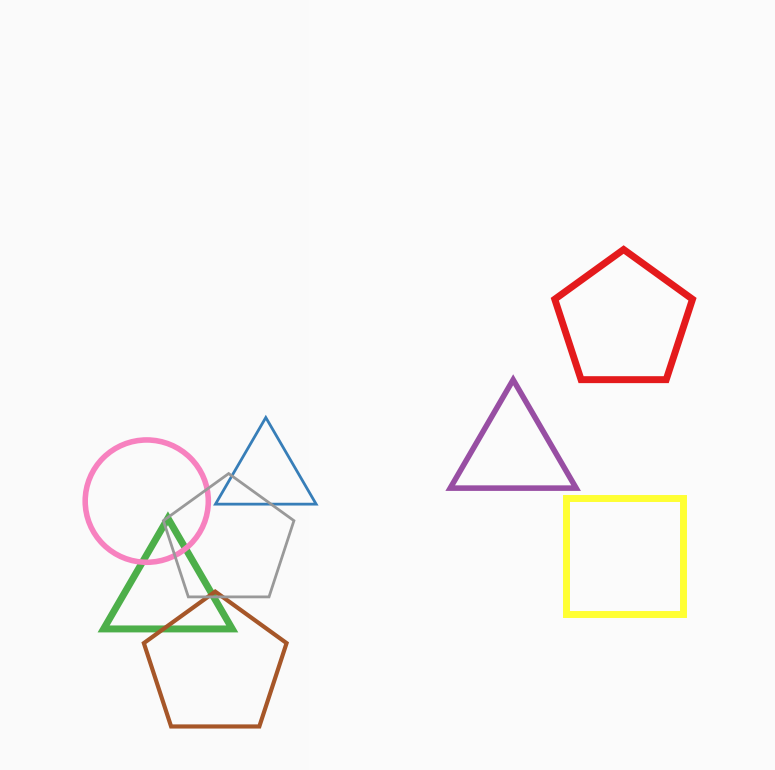[{"shape": "pentagon", "thickness": 2.5, "radius": 0.47, "center": [0.805, 0.583]}, {"shape": "triangle", "thickness": 1, "radius": 0.37, "center": [0.343, 0.383]}, {"shape": "triangle", "thickness": 2.5, "radius": 0.48, "center": [0.217, 0.231]}, {"shape": "triangle", "thickness": 2, "radius": 0.47, "center": [0.662, 0.413]}, {"shape": "square", "thickness": 2.5, "radius": 0.38, "center": [0.806, 0.278]}, {"shape": "pentagon", "thickness": 1.5, "radius": 0.48, "center": [0.278, 0.135]}, {"shape": "circle", "thickness": 2, "radius": 0.4, "center": [0.189, 0.349]}, {"shape": "pentagon", "thickness": 1, "radius": 0.44, "center": [0.295, 0.296]}]